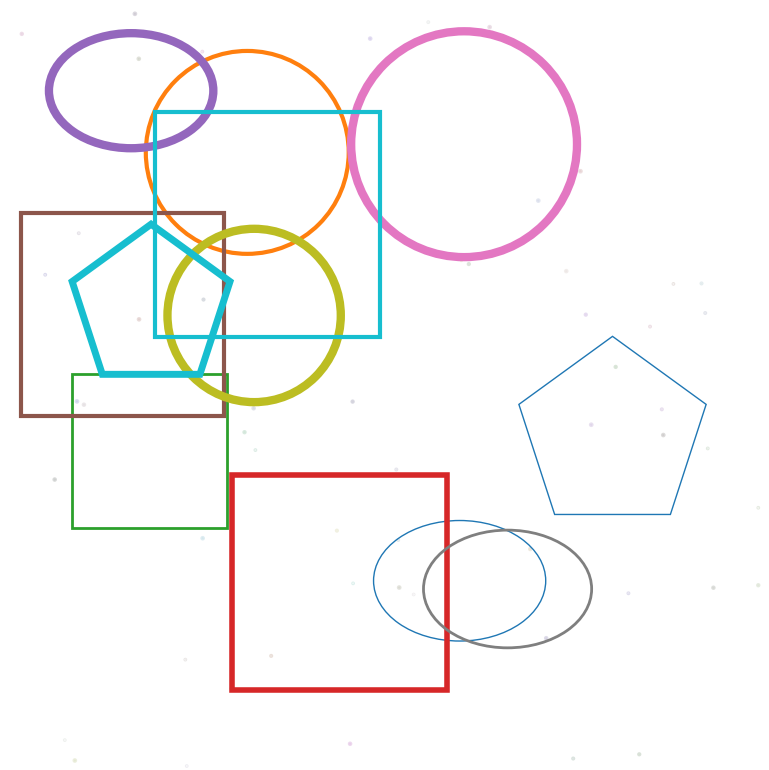[{"shape": "pentagon", "thickness": 0.5, "radius": 0.64, "center": [0.795, 0.435]}, {"shape": "oval", "thickness": 0.5, "radius": 0.56, "center": [0.597, 0.246]}, {"shape": "circle", "thickness": 1.5, "radius": 0.66, "center": [0.321, 0.802]}, {"shape": "square", "thickness": 1, "radius": 0.5, "center": [0.194, 0.414]}, {"shape": "square", "thickness": 2, "radius": 0.7, "center": [0.441, 0.244]}, {"shape": "oval", "thickness": 3, "radius": 0.53, "center": [0.17, 0.882]}, {"shape": "square", "thickness": 1.5, "radius": 0.66, "center": [0.159, 0.591]}, {"shape": "circle", "thickness": 3, "radius": 0.73, "center": [0.603, 0.813]}, {"shape": "oval", "thickness": 1, "radius": 0.55, "center": [0.659, 0.235]}, {"shape": "circle", "thickness": 3, "radius": 0.56, "center": [0.33, 0.59]}, {"shape": "pentagon", "thickness": 2.5, "radius": 0.54, "center": [0.196, 0.601]}, {"shape": "square", "thickness": 1.5, "radius": 0.73, "center": [0.348, 0.709]}]